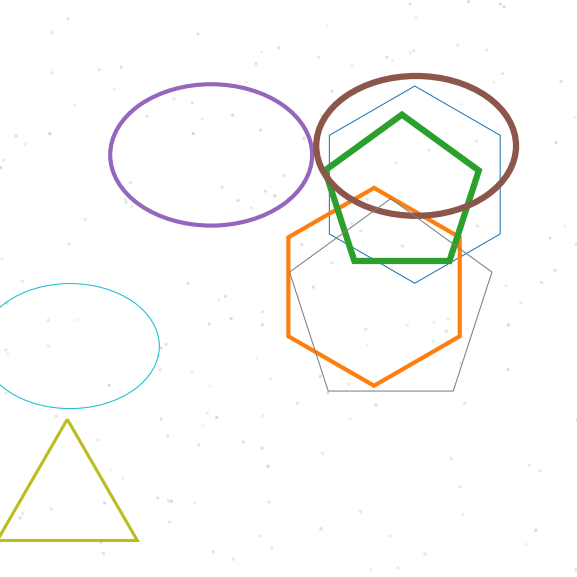[{"shape": "hexagon", "thickness": 0.5, "radius": 0.85, "center": [0.718, 0.679]}, {"shape": "hexagon", "thickness": 2, "radius": 0.86, "center": [0.648, 0.502]}, {"shape": "pentagon", "thickness": 3, "radius": 0.7, "center": [0.696, 0.661]}, {"shape": "oval", "thickness": 2, "radius": 0.87, "center": [0.366, 0.731]}, {"shape": "oval", "thickness": 3, "radius": 0.86, "center": [0.721, 0.746]}, {"shape": "pentagon", "thickness": 0.5, "radius": 0.92, "center": [0.677, 0.471]}, {"shape": "triangle", "thickness": 1.5, "radius": 0.7, "center": [0.117, 0.133]}, {"shape": "oval", "thickness": 0.5, "radius": 0.77, "center": [0.121, 0.4]}]